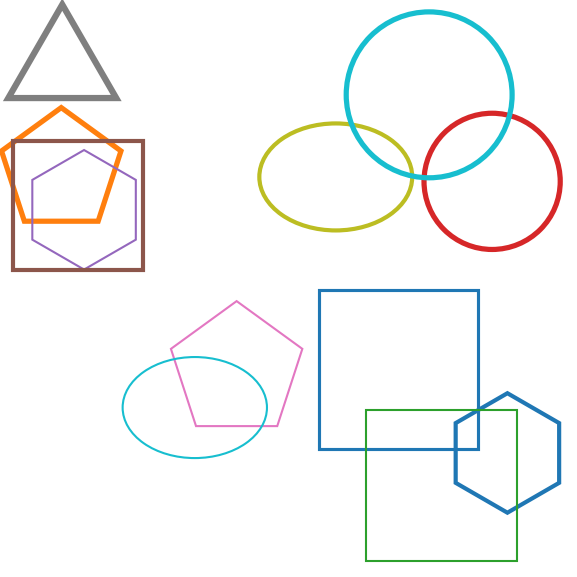[{"shape": "hexagon", "thickness": 2, "radius": 0.52, "center": [0.879, 0.215]}, {"shape": "square", "thickness": 1.5, "radius": 0.69, "center": [0.69, 0.36]}, {"shape": "pentagon", "thickness": 2.5, "radius": 0.54, "center": [0.106, 0.704]}, {"shape": "square", "thickness": 1, "radius": 0.65, "center": [0.764, 0.158]}, {"shape": "circle", "thickness": 2.5, "radius": 0.59, "center": [0.852, 0.685]}, {"shape": "hexagon", "thickness": 1, "radius": 0.52, "center": [0.146, 0.636]}, {"shape": "square", "thickness": 2, "radius": 0.56, "center": [0.135, 0.643]}, {"shape": "pentagon", "thickness": 1, "radius": 0.6, "center": [0.41, 0.358]}, {"shape": "triangle", "thickness": 3, "radius": 0.54, "center": [0.108, 0.883]}, {"shape": "oval", "thickness": 2, "radius": 0.66, "center": [0.581, 0.693]}, {"shape": "circle", "thickness": 2.5, "radius": 0.72, "center": [0.743, 0.835]}, {"shape": "oval", "thickness": 1, "radius": 0.62, "center": [0.337, 0.293]}]